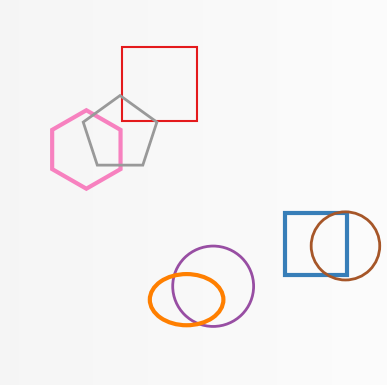[{"shape": "square", "thickness": 1.5, "radius": 0.48, "center": [0.412, 0.782]}, {"shape": "square", "thickness": 3, "radius": 0.4, "center": [0.815, 0.365]}, {"shape": "circle", "thickness": 2, "radius": 0.52, "center": [0.55, 0.257]}, {"shape": "oval", "thickness": 3, "radius": 0.47, "center": [0.482, 0.222]}, {"shape": "circle", "thickness": 2, "radius": 0.44, "center": [0.891, 0.361]}, {"shape": "hexagon", "thickness": 3, "radius": 0.51, "center": [0.223, 0.612]}, {"shape": "pentagon", "thickness": 2, "radius": 0.5, "center": [0.31, 0.652]}]